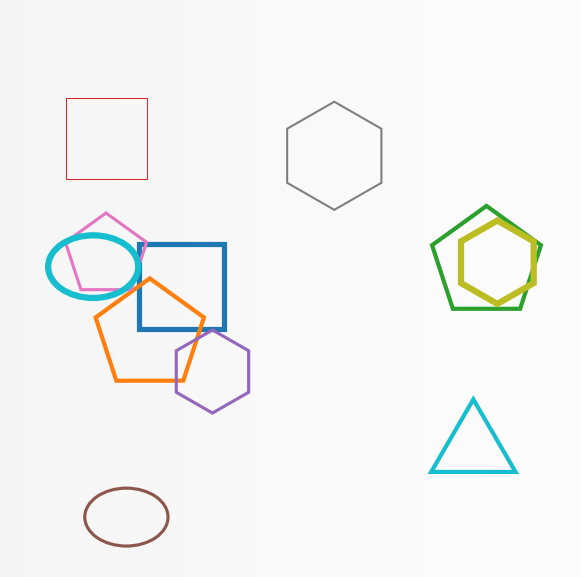[{"shape": "square", "thickness": 2.5, "radius": 0.37, "center": [0.313, 0.503]}, {"shape": "pentagon", "thickness": 2, "radius": 0.49, "center": [0.258, 0.419]}, {"shape": "pentagon", "thickness": 2, "radius": 0.49, "center": [0.837, 0.544]}, {"shape": "square", "thickness": 0.5, "radius": 0.35, "center": [0.183, 0.759]}, {"shape": "hexagon", "thickness": 1.5, "radius": 0.36, "center": [0.366, 0.356]}, {"shape": "oval", "thickness": 1.5, "radius": 0.36, "center": [0.217, 0.104]}, {"shape": "pentagon", "thickness": 1.5, "radius": 0.37, "center": [0.182, 0.557]}, {"shape": "hexagon", "thickness": 1, "radius": 0.47, "center": [0.575, 0.729]}, {"shape": "hexagon", "thickness": 3, "radius": 0.36, "center": [0.856, 0.545]}, {"shape": "triangle", "thickness": 2, "radius": 0.42, "center": [0.814, 0.224]}, {"shape": "oval", "thickness": 3, "radius": 0.39, "center": [0.16, 0.537]}]